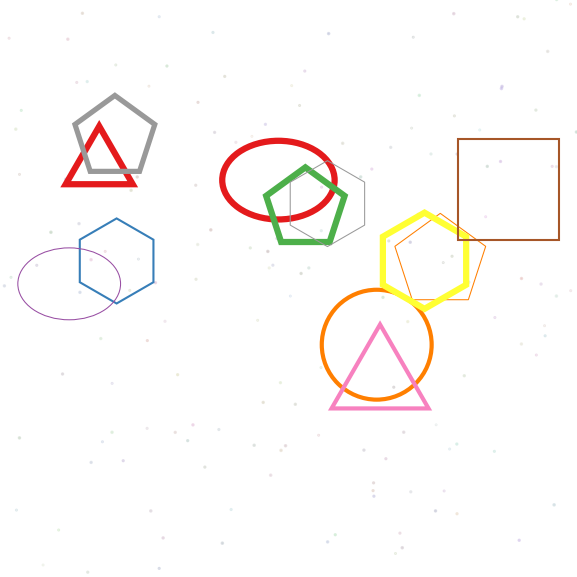[{"shape": "oval", "thickness": 3, "radius": 0.49, "center": [0.482, 0.687]}, {"shape": "triangle", "thickness": 3, "radius": 0.33, "center": [0.172, 0.714]}, {"shape": "hexagon", "thickness": 1, "radius": 0.37, "center": [0.202, 0.547]}, {"shape": "pentagon", "thickness": 3, "radius": 0.36, "center": [0.529, 0.638]}, {"shape": "oval", "thickness": 0.5, "radius": 0.44, "center": [0.12, 0.508]}, {"shape": "pentagon", "thickness": 0.5, "radius": 0.41, "center": [0.762, 0.547]}, {"shape": "circle", "thickness": 2, "radius": 0.48, "center": [0.652, 0.402]}, {"shape": "hexagon", "thickness": 3, "radius": 0.42, "center": [0.735, 0.548]}, {"shape": "square", "thickness": 1, "radius": 0.44, "center": [0.881, 0.671]}, {"shape": "triangle", "thickness": 2, "radius": 0.48, "center": [0.658, 0.34]}, {"shape": "pentagon", "thickness": 2.5, "radius": 0.36, "center": [0.199, 0.761]}, {"shape": "hexagon", "thickness": 0.5, "radius": 0.37, "center": [0.567, 0.647]}]